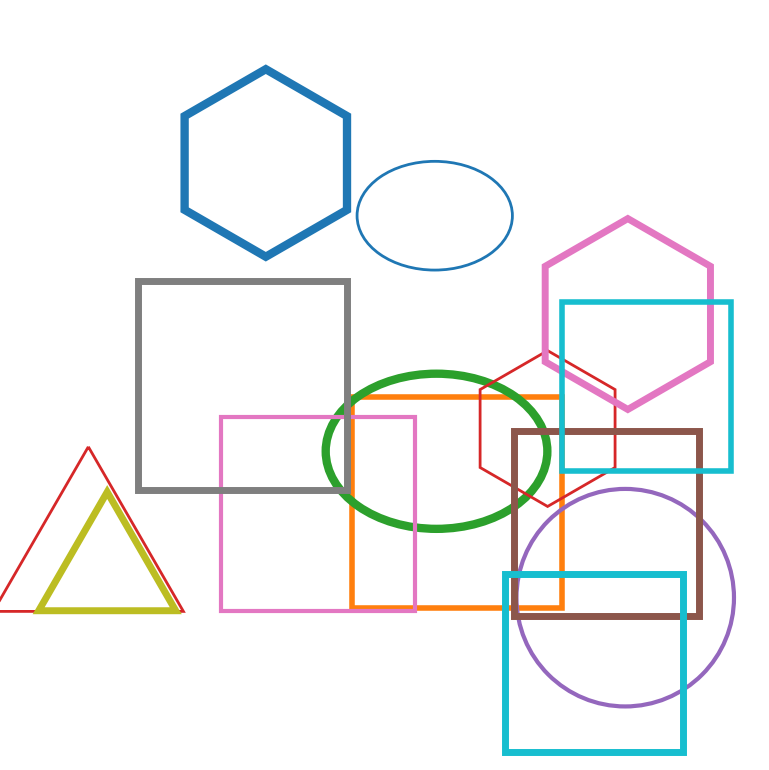[{"shape": "hexagon", "thickness": 3, "radius": 0.61, "center": [0.345, 0.788]}, {"shape": "oval", "thickness": 1, "radius": 0.5, "center": [0.565, 0.72]}, {"shape": "square", "thickness": 2, "radius": 0.68, "center": [0.593, 0.348]}, {"shape": "oval", "thickness": 3, "radius": 0.72, "center": [0.567, 0.414]}, {"shape": "triangle", "thickness": 1, "radius": 0.71, "center": [0.115, 0.277]}, {"shape": "hexagon", "thickness": 1, "radius": 0.51, "center": [0.711, 0.443]}, {"shape": "circle", "thickness": 1.5, "radius": 0.71, "center": [0.812, 0.224]}, {"shape": "square", "thickness": 2.5, "radius": 0.6, "center": [0.788, 0.32]}, {"shape": "hexagon", "thickness": 2.5, "radius": 0.62, "center": [0.815, 0.592]}, {"shape": "square", "thickness": 1.5, "radius": 0.63, "center": [0.413, 0.332]}, {"shape": "square", "thickness": 2.5, "radius": 0.68, "center": [0.315, 0.499]}, {"shape": "triangle", "thickness": 2.5, "radius": 0.51, "center": [0.139, 0.258]}, {"shape": "square", "thickness": 2.5, "radius": 0.58, "center": [0.772, 0.139]}, {"shape": "square", "thickness": 2, "radius": 0.55, "center": [0.84, 0.498]}]